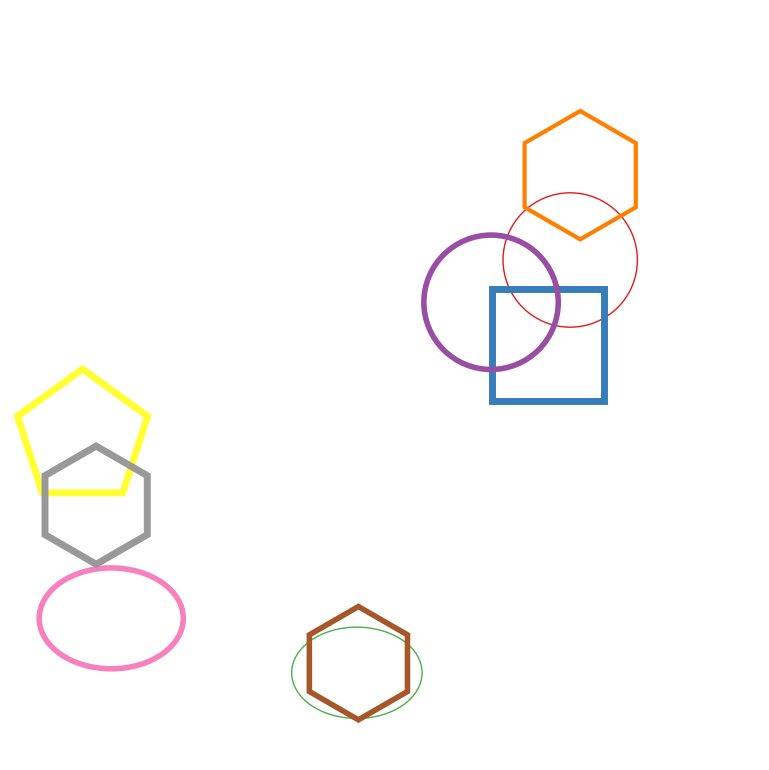[{"shape": "circle", "thickness": 0.5, "radius": 0.44, "center": [0.741, 0.662]}, {"shape": "square", "thickness": 2.5, "radius": 0.36, "center": [0.712, 0.552]}, {"shape": "oval", "thickness": 0.5, "radius": 0.42, "center": [0.463, 0.126]}, {"shape": "circle", "thickness": 2, "radius": 0.44, "center": [0.638, 0.607]}, {"shape": "hexagon", "thickness": 1.5, "radius": 0.42, "center": [0.754, 0.773]}, {"shape": "pentagon", "thickness": 2.5, "radius": 0.44, "center": [0.107, 0.432]}, {"shape": "hexagon", "thickness": 2, "radius": 0.37, "center": [0.465, 0.139]}, {"shape": "oval", "thickness": 2, "radius": 0.47, "center": [0.144, 0.197]}, {"shape": "hexagon", "thickness": 2.5, "radius": 0.38, "center": [0.125, 0.344]}]